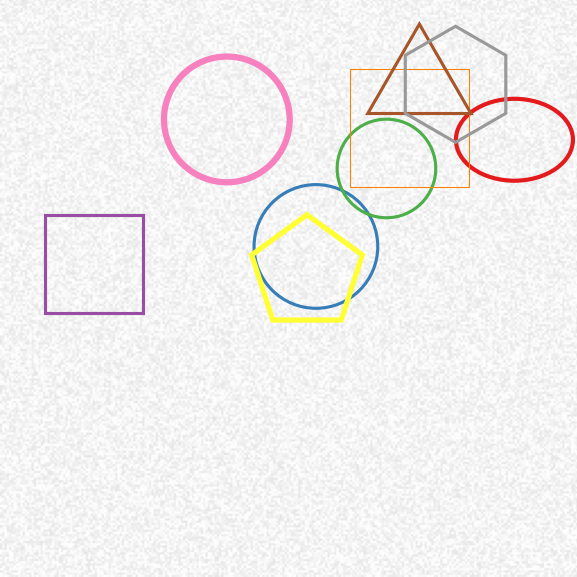[{"shape": "oval", "thickness": 2, "radius": 0.51, "center": [0.891, 0.757]}, {"shape": "circle", "thickness": 1.5, "radius": 0.54, "center": [0.547, 0.572]}, {"shape": "circle", "thickness": 1.5, "radius": 0.43, "center": [0.669, 0.707]}, {"shape": "square", "thickness": 1.5, "radius": 0.42, "center": [0.162, 0.541]}, {"shape": "square", "thickness": 0.5, "radius": 0.51, "center": [0.709, 0.778]}, {"shape": "pentagon", "thickness": 2.5, "radius": 0.5, "center": [0.532, 0.527]}, {"shape": "triangle", "thickness": 1.5, "radius": 0.52, "center": [0.726, 0.854]}, {"shape": "circle", "thickness": 3, "radius": 0.54, "center": [0.393, 0.792]}, {"shape": "hexagon", "thickness": 1.5, "radius": 0.5, "center": [0.789, 0.853]}]